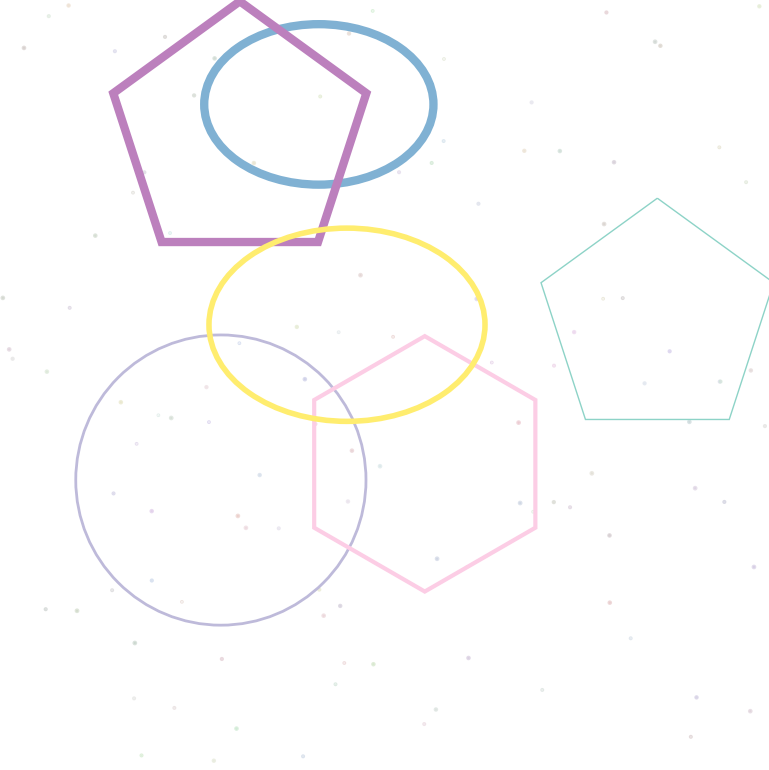[{"shape": "pentagon", "thickness": 0.5, "radius": 0.79, "center": [0.854, 0.584]}, {"shape": "circle", "thickness": 1, "radius": 0.94, "center": [0.287, 0.377]}, {"shape": "oval", "thickness": 3, "radius": 0.74, "center": [0.414, 0.864]}, {"shape": "hexagon", "thickness": 1.5, "radius": 0.83, "center": [0.552, 0.398]}, {"shape": "pentagon", "thickness": 3, "radius": 0.86, "center": [0.311, 0.825]}, {"shape": "oval", "thickness": 2, "radius": 0.9, "center": [0.451, 0.578]}]